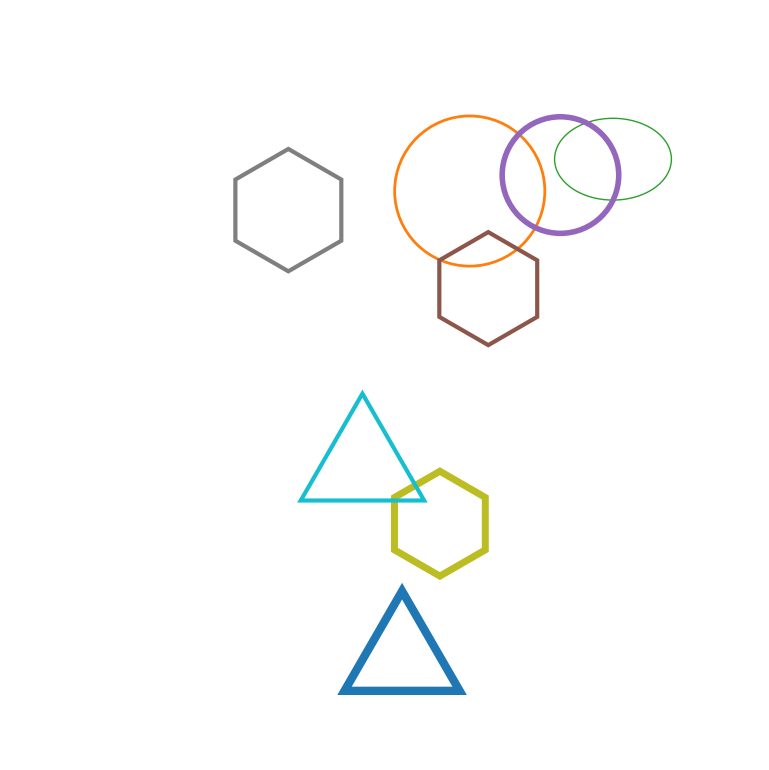[{"shape": "triangle", "thickness": 3, "radius": 0.43, "center": [0.522, 0.146]}, {"shape": "circle", "thickness": 1, "radius": 0.49, "center": [0.61, 0.752]}, {"shape": "oval", "thickness": 0.5, "radius": 0.38, "center": [0.796, 0.793]}, {"shape": "circle", "thickness": 2, "radius": 0.38, "center": [0.728, 0.773]}, {"shape": "hexagon", "thickness": 1.5, "radius": 0.37, "center": [0.634, 0.625]}, {"shape": "hexagon", "thickness": 1.5, "radius": 0.4, "center": [0.374, 0.727]}, {"shape": "hexagon", "thickness": 2.5, "radius": 0.34, "center": [0.571, 0.32]}, {"shape": "triangle", "thickness": 1.5, "radius": 0.46, "center": [0.471, 0.396]}]